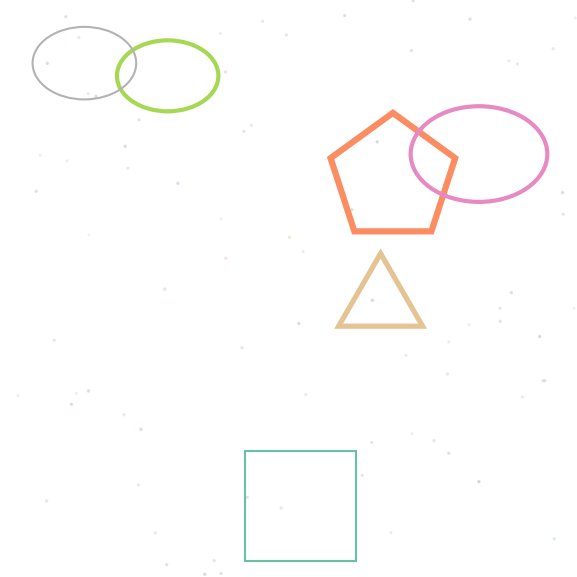[{"shape": "square", "thickness": 1, "radius": 0.48, "center": [0.52, 0.123]}, {"shape": "pentagon", "thickness": 3, "radius": 0.57, "center": [0.68, 0.69]}, {"shape": "oval", "thickness": 2, "radius": 0.59, "center": [0.829, 0.732]}, {"shape": "oval", "thickness": 2, "radius": 0.44, "center": [0.29, 0.868]}, {"shape": "triangle", "thickness": 2.5, "radius": 0.42, "center": [0.659, 0.476]}, {"shape": "oval", "thickness": 1, "radius": 0.45, "center": [0.146, 0.89]}]